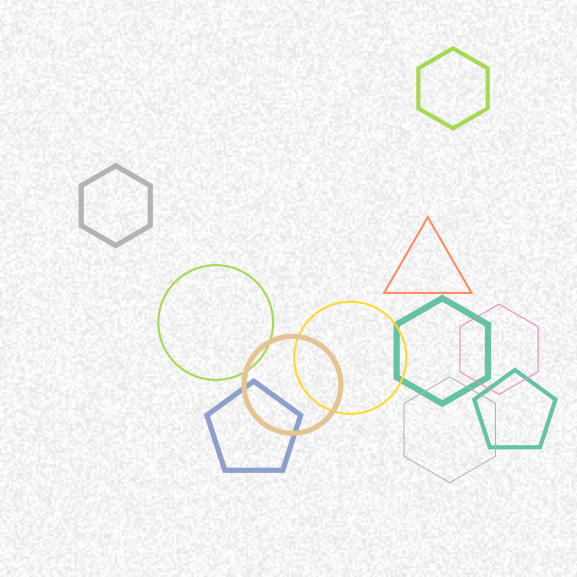[{"shape": "hexagon", "thickness": 3, "radius": 0.46, "center": [0.766, 0.392]}, {"shape": "pentagon", "thickness": 2, "radius": 0.37, "center": [0.892, 0.285]}, {"shape": "triangle", "thickness": 1, "radius": 0.44, "center": [0.741, 0.536]}, {"shape": "pentagon", "thickness": 2.5, "radius": 0.43, "center": [0.439, 0.254]}, {"shape": "hexagon", "thickness": 0.5, "radius": 0.39, "center": [0.864, 0.394]}, {"shape": "circle", "thickness": 1, "radius": 0.5, "center": [0.374, 0.441]}, {"shape": "hexagon", "thickness": 2, "radius": 0.35, "center": [0.784, 0.846]}, {"shape": "circle", "thickness": 1, "radius": 0.49, "center": [0.607, 0.38]}, {"shape": "circle", "thickness": 2.5, "radius": 0.42, "center": [0.506, 0.333]}, {"shape": "hexagon", "thickness": 2.5, "radius": 0.35, "center": [0.2, 0.643]}, {"shape": "hexagon", "thickness": 0.5, "radius": 0.46, "center": [0.779, 0.255]}]